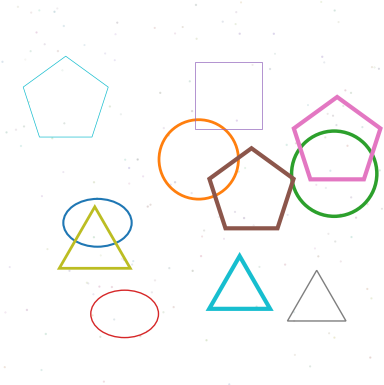[{"shape": "oval", "thickness": 1.5, "radius": 0.44, "center": [0.253, 0.421]}, {"shape": "circle", "thickness": 2, "radius": 0.52, "center": [0.516, 0.586]}, {"shape": "circle", "thickness": 2.5, "radius": 0.55, "center": [0.868, 0.549]}, {"shape": "oval", "thickness": 1, "radius": 0.44, "center": [0.324, 0.185]}, {"shape": "square", "thickness": 0.5, "radius": 0.44, "center": [0.593, 0.752]}, {"shape": "pentagon", "thickness": 3, "radius": 0.57, "center": [0.653, 0.5]}, {"shape": "pentagon", "thickness": 3, "radius": 0.59, "center": [0.876, 0.63]}, {"shape": "triangle", "thickness": 1, "radius": 0.44, "center": [0.823, 0.21]}, {"shape": "triangle", "thickness": 2, "radius": 0.53, "center": [0.246, 0.356]}, {"shape": "pentagon", "thickness": 0.5, "radius": 0.58, "center": [0.171, 0.738]}, {"shape": "triangle", "thickness": 3, "radius": 0.46, "center": [0.622, 0.244]}]